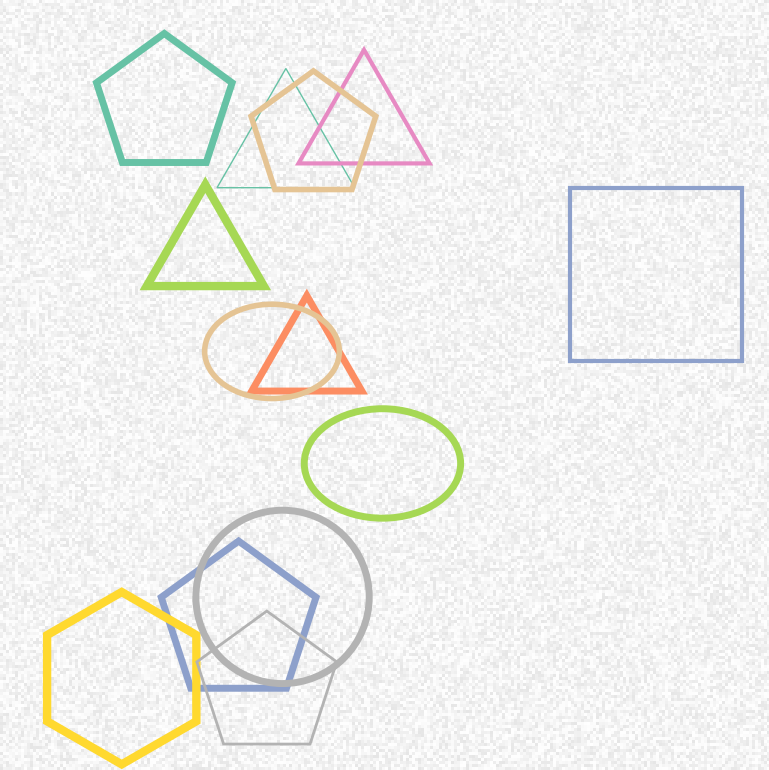[{"shape": "pentagon", "thickness": 2.5, "radius": 0.46, "center": [0.213, 0.864]}, {"shape": "triangle", "thickness": 0.5, "radius": 0.52, "center": [0.371, 0.808]}, {"shape": "triangle", "thickness": 2.5, "radius": 0.41, "center": [0.398, 0.533]}, {"shape": "square", "thickness": 1.5, "radius": 0.56, "center": [0.852, 0.643]}, {"shape": "pentagon", "thickness": 2.5, "radius": 0.53, "center": [0.31, 0.192]}, {"shape": "triangle", "thickness": 1.5, "radius": 0.49, "center": [0.473, 0.837]}, {"shape": "oval", "thickness": 2.5, "radius": 0.51, "center": [0.497, 0.398]}, {"shape": "triangle", "thickness": 3, "radius": 0.44, "center": [0.267, 0.672]}, {"shape": "hexagon", "thickness": 3, "radius": 0.56, "center": [0.158, 0.119]}, {"shape": "pentagon", "thickness": 2, "radius": 0.43, "center": [0.407, 0.823]}, {"shape": "oval", "thickness": 2, "radius": 0.44, "center": [0.353, 0.544]}, {"shape": "circle", "thickness": 2.5, "radius": 0.56, "center": [0.367, 0.225]}, {"shape": "pentagon", "thickness": 1, "radius": 0.48, "center": [0.347, 0.111]}]